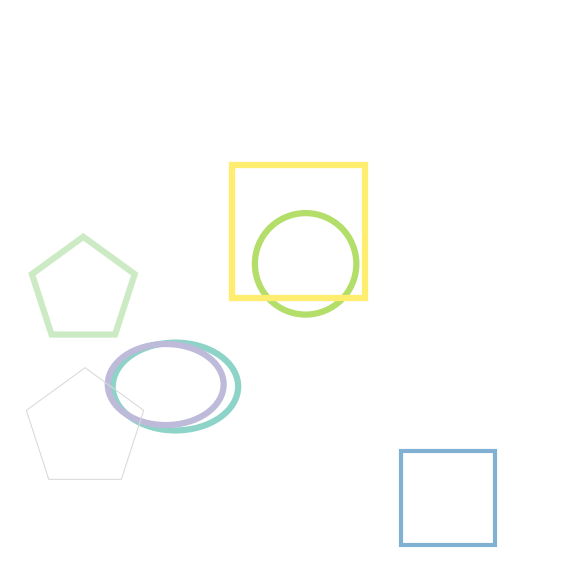[{"shape": "oval", "thickness": 3, "radius": 0.54, "center": [0.304, 0.33]}, {"shape": "oval", "thickness": 3, "radius": 0.5, "center": [0.287, 0.333]}, {"shape": "square", "thickness": 2, "radius": 0.41, "center": [0.776, 0.137]}, {"shape": "circle", "thickness": 3, "radius": 0.44, "center": [0.529, 0.542]}, {"shape": "pentagon", "thickness": 0.5, "radius": 0.53, "center": [0.147, 0.256]}, {"shape": "pentagon", "thickness": 3, "radius": 0.47, "center": [0.144, 0.496]}, {"shape": "square", "thickness": 3, "radius": 0.58, "center": [0.516, 0.599]}]